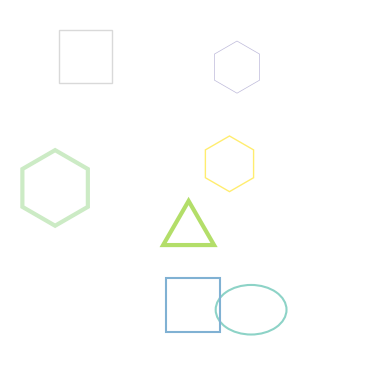[{"shape": "oval", "thickness": 1.5, "radius": 0.46, "center": [0.652, 0.196]}, {"shape": "hexagon", "thickness": 0.5, "radius": 0.34, "center": [0.616, 0.826]}, {"shape": "square", "thickness": 1.5, "radius": 0.35, "center": [0.501, 0.208]}, {"shape": "triangle", "thickness": 3, "radius": 0.38, "center": [0.49, 0.402]}, {"shape": "square", "thickness": 1, "radius": 0.34, "center": [0.221, 0.854]}, {"shape": "hexagon", "thickness": 3, "radius": 0.49, "center": [0.143, 0.512]}, {"shape": "hexagon", "thickness": 1, "radius": 0.36, "center": [0.596, 0.575]}]